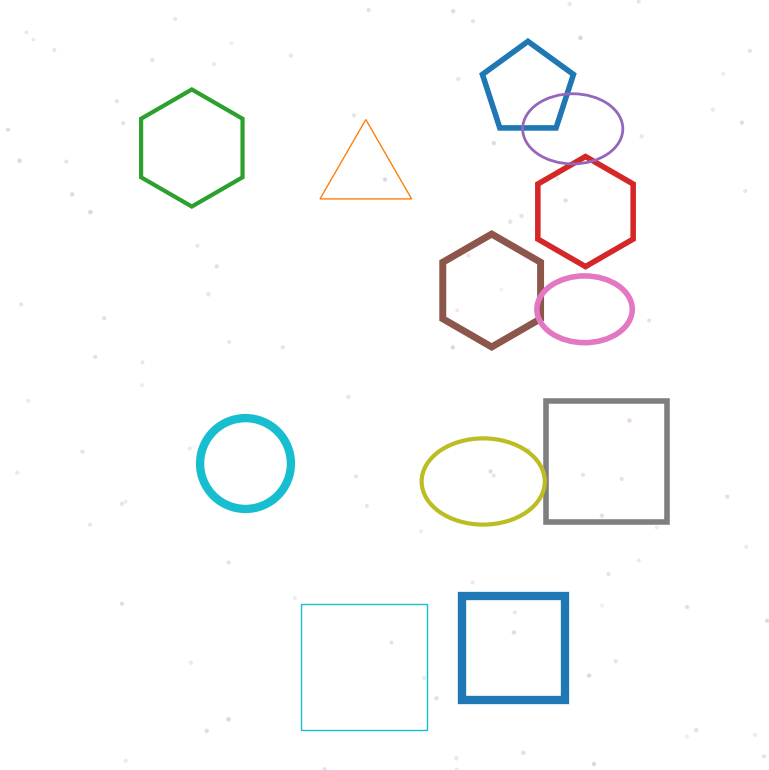[{"shape": "pentagon", "thickness": 2, "radius": 0.31, "center": [0.686, 0.884]}, {"shape": "square", "thickness": 3, "radius": 0.34, "center": [0.667, 0.158]}, {"shape": "triangle", "thickness": 0.5, "radius": 0.34, "center": [0.475, 0.776]}, {"shape": "hexagon", "thickness": 1.5, "radius": 0.38, "center": [0.249, 0.808]}, {"shape": "hexagon", "thickness": 2, "radius": 0.36, "center": [0.76, 0.725]}, {"shape": "oval", "thickness": 1, "radius": 0.33, "center": [0.744, 0.833]}, {"shape": "hexagon", "thickness": 2.5, "radius": 0.37, "center": [0.639, 0.623]}, {"shape": "oval", "thickness": 2, "radius": 0.31, "center": [0.759, 0.598]}, {"shape": "square", "thickness": 2, "radius": 0.39, "center": [0.787, 0.4]}, {"shape": "oval", "thickness": 1.5, "radius": 0.4, "center": [0.628, 0.375]}, {"shape": "square", "thickness": 0.5, "radius": 0.41, "center": [0.473, 0.134]}, {"shape": "circle", "thickness": 3, "radius": 0.29, "center": [0.319, 0.398]}]